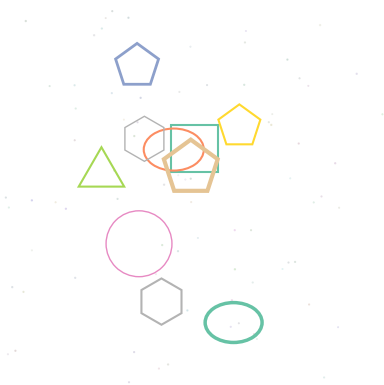[{"shape": "square", "thickness": 1.5, "radius": 0.31, "center": [0.504, 0.615]}, {"shape": "oval", "thickness": 2.5, "radius": 0.37, "center": [0.607, 0.162]}, {"shape": "oval", "thickness": 1.5, "radius": 0.39, "center": [0.451, 0.612]}, {"shape": "pentagon", "thickness": 2, "radius": 0.29, "center": [0.356, 0.829]}, {"shape": "circle", "thickness": 1, "radius": 0.43, "center": [0.361, 0.367]}, {"shape": "triangle", "thickness": 1.5, "radius": 0.34, "center": [0.264, 0.549]}, {"shape": "pentagon", "thickness": 1.5, "radius": 0.29, "center": [0.622, 0.672]}, {"shape": "pentagon", "thickness": 3, "radius": 0.37, "center": [0.496, 0.564]}, {"shape": "hexagon", "thickness": 1.5, "radius": 0.3, "center": [0.419, 0.217]}, {"shape": "hexagon", "thickness": 1, "radius": 0.29, "center": [0.375, 0.639]}]